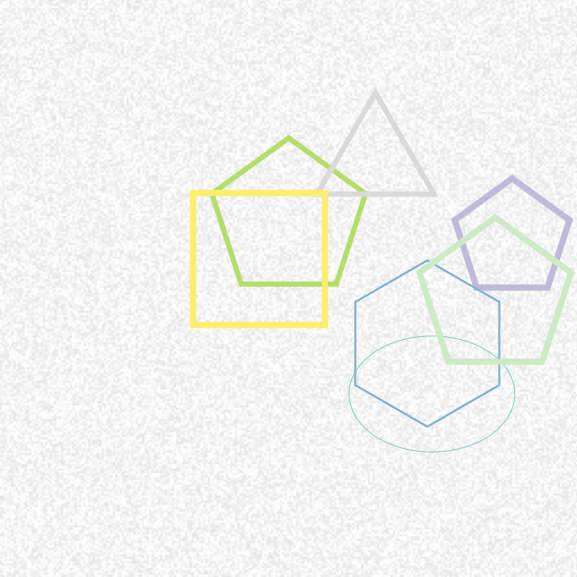[{"shape": "oval", "thickness": 0.5, "radius": 0.72, "center": [0.748, 0.317]}, {"shape": "pentagon", "thickness": 3, "radius": 0.52, "center": [0.887, 0.586]}, {"shape": "hexagon", "thickness": 1, "radius": 0.72, "center": [0.74, 0.404]}, {"shape": "pentagon", "thickness": 2.5, "radius": 0.7, "center": [0.5, 0.62]}, {"shape": "triangle", "thickness": 2.5, "radius": 0.58, "center": [0.65, 0.722]}, {"shape": "pentagon", "thickness": 3, "radius": 0.69, "center": [0.858, 0.484]}, {"shape": "square", "thickness": 3, "radius": 0.57, "center": [0.449, 0.551]}]